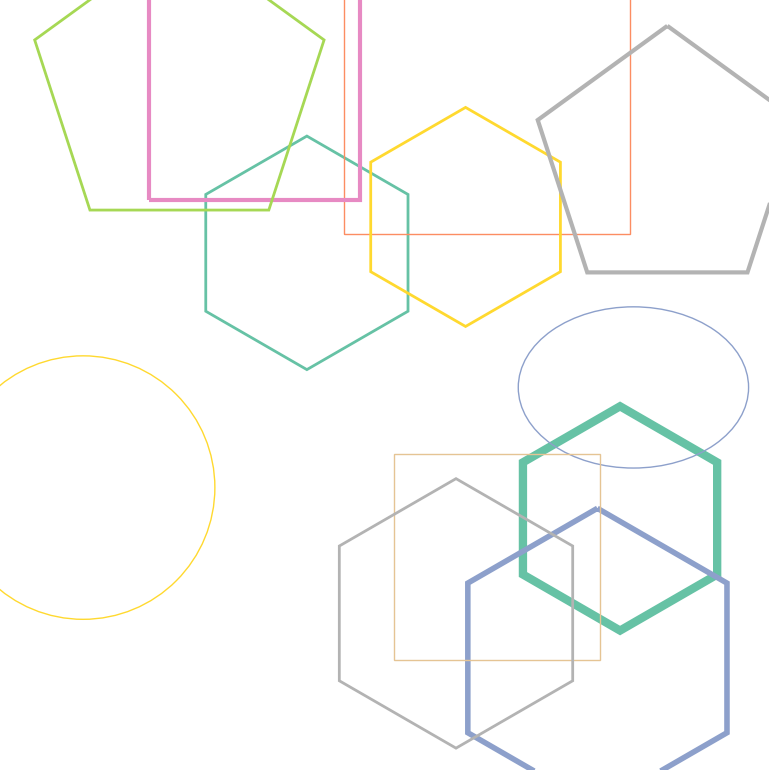[{"shape": "hexagon", "thickness": 3, "radius": 0.73, "center": [0.805, 0.327]}, {"shape": "hexagon", "thickness": 1, "radius": 0.76, "center": [0.399, 0.672]}, {"shape": "square", "thickness": 0.5, "radius": 0.93, "center": [0.632, 0.882]}, {"shape": "oval", "thickness": 0.5, "radius": 0.75, "center": [0.823, 0.497]}, {"shape": "hexagon", "thickness": 2, "radius": 0.97, "center": [0.776, 0.146]}, {"shape": "square", "thickness": 1.5, "radius": 0.68, "center": [0.331, 0.878]}, {"shape": "pentagon", "thickness": 1, "radius": 0.99, "center": [0.233, 0.887]}, {"shape": "circle", "thickness": 0.5, "radius": 0.86, "center": [0.108, 0.367]}, {"shape": "hexagon", "thickness": 1, "radius": 0.71, "center": [0.605, 0.718]}, {"shape": "square", "thickness": 0.5, "radius": 0.67, "center": [0.646, 0.277]}, {"shape": "hexagon", "thickness": 1, "radius": 0.87, "center": [0.592, 0.203]}, {"shape": "pentagon", "thickness": 1.5, "radius": 0.88, "center": [0.867, 0.789]}]